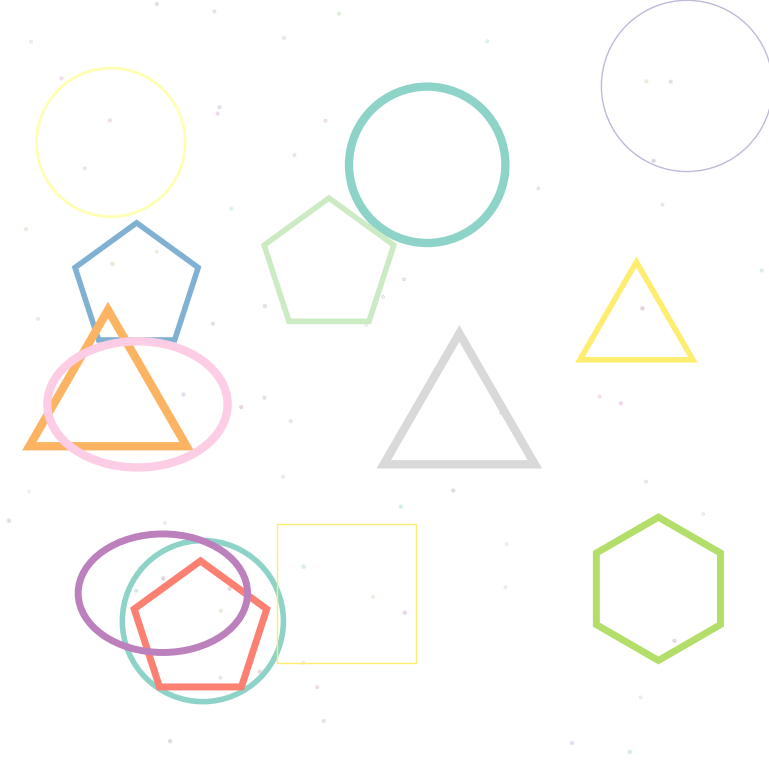[{"shape": "circle", "thickness": 2, "radius": 0.52, "center": [0.263, 0.193]}, {"shape": "circle", "thickness": 3, "radius": 0.51, "center": [0.555, 0.786]}, {"shape": "circle", "thickness": 1, "radius": 0.48, "center": [0.144, 0.815]}, {"shape": "circle", "thickness": 0.5, "radius": 0.56, "center": [0.892, 0.888]}, {"shape": "pentagon", "thickness": 2.5, "radius": 0.45, "center": [0.26, 0.181]}, {"shape": "pentagon", "thickness": 2, "radius": 0.42, "center": [0.177, 0.627]}, {"shape": "triangle", "thickness": 3, "radius": 0.59, "center": [0.14, 0.479]}, {"shape": "hexagon", "thickness": 2.5, "radius": 0.47, "center": [0.855, 0.235]}, {"shape": "oval", "thickness": 3, "radius": 0.59, "center": [0.179, 0.475]}, {"shape": "triangle", "thickness": 3, "radius": 0.57, "center": [0.596, 0.454]}, {"shape": "oval", "thickness": 2.5, "radius": 0.55, "center": [0.211, 0.23]}, {"shape": "pentagon", "thickness": 2, "radius": 0.44, "center": [0.427, 0.654]}, {"shape": "square", "thickness": 0.5, "radius": 0.45, "center": [0.45, 0.229]}, {"shape": "triangle", "thickness": 2, "radius": 0.42, "center": [0.826, 0.575]}]